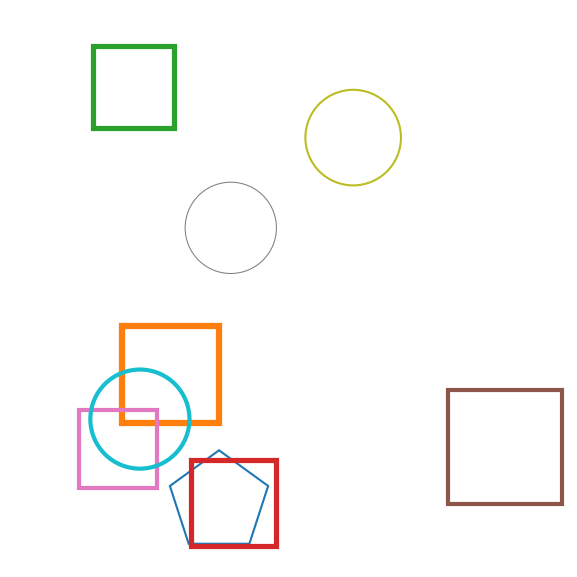[{"shape": "pentagon", "thickness": 1, "radius": 0.45, "center": [0.379, 0.13]}, {"shape": "square", "thickness": 3, "radius": 0.42, "center": [0.295, 0.351]}, {"shape": "square", "thickness": 2.5, "radius": 0.35, "center": [0.232, 0.849]}, {"shape": "square", "thickness": 2.5, "radius": 0.37, "center": [0.405, 0.128]}, {"shape": "square", "thickness": 2, "radius": 0.49, "center": [0.874, 0.225]}, {"shape": "square", "thickness": 2, "radius": 0.34, "center": [0.204, 0.221]}, {"shape": "circle", "thickness": 0.5, "radius": 0.4, "center": [0.4, 0.605]}, {"shape": "circle", "thickness": 1, "radius": 0.41, "center": [0.612, 0.761]}, {"shape": "circle", "thickness": 2, "radius": 0.43, "center": [0.242, 0.273]}]